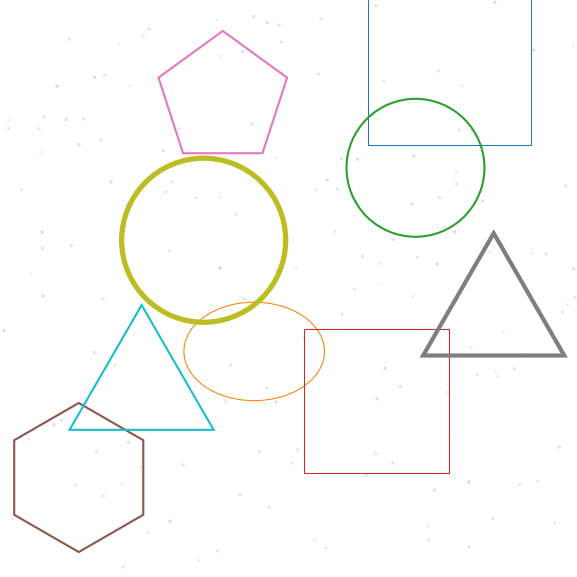[{"shape": "square", "thickness": 0.5, "radius": 0.71, "center": [0.779, 0.89]}, {"shape": "oval", "thickness": 0.5, "radius": 0.61, "center": [0.44, 0.391]}, {"shape": "circle", "thickness": 1, "radius": 0.6, "center": [0.719, 0.709]}, {"shape": "square", "thickness": 0.5, "radius": 0.62, "center": [0.652, 0.304]}, {"shape": "hexagon", "thickness": 1, "radius": 0.65, "center": [0.136, 0.172]}, {"shape": "pentagon", "thickness": 1, "radius": 0.59, "center": [0.386, 0.829]}, {"shape": "triangle", "thickness": 2, "radius": 0.71, "center": [0.855, 0.454]}, {"shape": "circle", "thickness": 2.5, "radius": 0.71, "center": [0.353, 0.583]}, {"shape": "triangle", "thickness": 1, "radius": 0.72, "center": [0.245, 0.327]}]